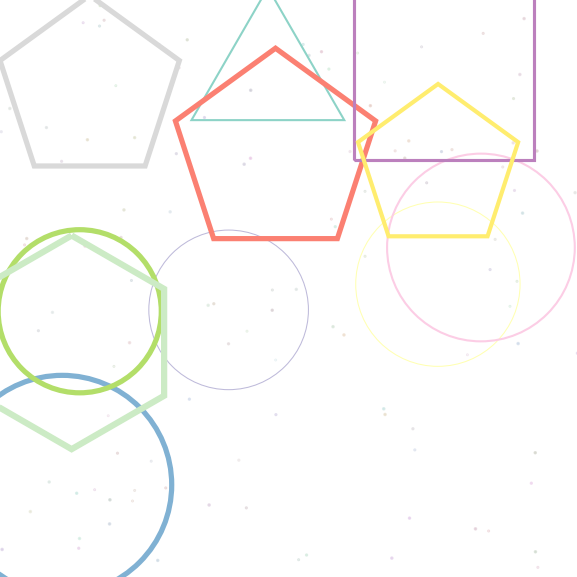[{"shape": "triangle", "thickness": 1, "radius": 0.76, "center": [0.464, 0.868]}, {"shape": "circle", "thickness": 0.5, "radius": 0.71, "center": [0.758, 0.507]}, {"shape": "circle", "thickness": 0.5, "radius": 0.69, "center": [0.396, 0.463]}, {"shape": "pentagon", "thickness": 2.5, "radius": 0.91, "center": [0.477, 0.733]}, {"shape": "circle", "thickness": 2.5, "radius": 0.95, "center": [0.108, 0.16]}, {"shape": "circle", "thickness": 2.5, "radius": 0.71, "center": [0.138, 0.46]}, {"shape": "circle", "thickness": 1, "radius": 0.81, "center": [0.833, 0.571]}, {"shape": "pentagon", "thickness": 2.5, "radius": 0.82, "center": [0.155, 0.844]}, {"shape": "square", "thickness": 1.5, "radius": 0.78, "center": [0.768, 0.879]}, {"shape": "hexagon", "thickness": 3, "radius": 0.92, "center": [0.124, 0.406]}, {"shape": "pentagon", "thickness": 2, "radius": 0.73, "center": [0.759, 0.708]}]